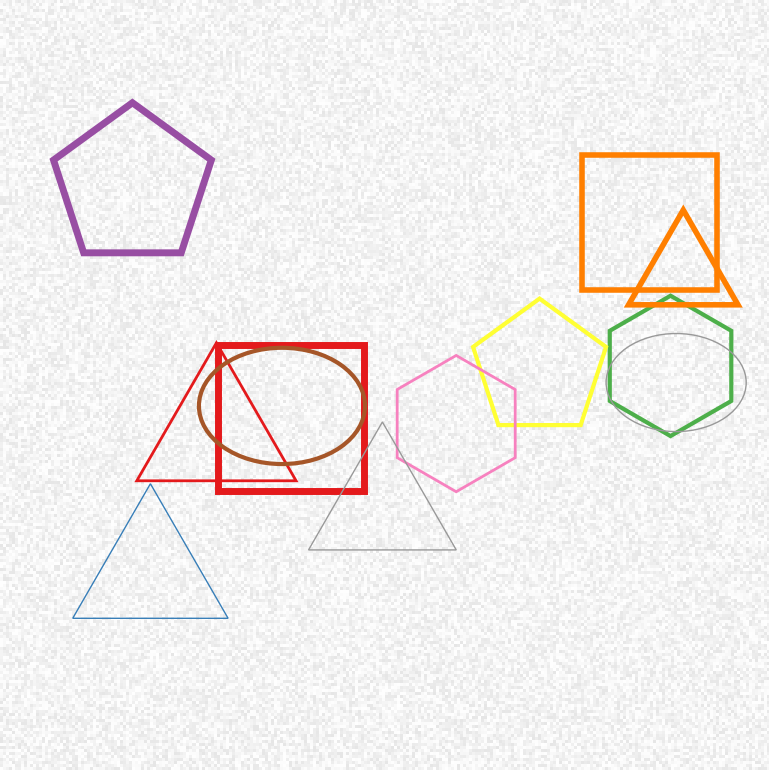[{"shape": "square", "thickness": 2.5, "radius": 0.47, "center": [0.378, 0.457]}, {"shape": "triangle", "thickness": 1, "radius": 0.6, "center": [0.281, 0.435]}, {"shape": "triangle", "thickness": 0.5, "radius": 0.58, "center": [0.195, 0.255]}, {"shape": "hexagon", "thickness": 1.5, "radius": 0.46, "center": [0.871, 0.525]}, {"shape": "pentagon", "thickness": 2.5, "radius": 0.54, "center": [0.172, 0.759]}, {"shape": "triangle", "thickness": 2, "radius": 0.41, "center": [0.887, 0.645]}, {"shape": "square", "thickness": 2, "radius": 0.44, "center": [0.844, 0.711]}, {"shape": "pentagon", "thickness": 1.5, "radius": 0.45, "center": [0.701, 0.521]}, {"shape": "oval", "thickness": 1.5, "radius": 0.54, "center": [0.366, 0.473]}, {"shape": "hexagon", "thickness": 1, "radius": 0.44, "center": [0.592, 0.45]}, {"shape": "oval", "thickness": 0.5, "radius": 0.45, "center": [0.878, 0.503]}, {"shape": "triangle", "thickness": 0.5, "radius": 0.55, "center": [0.497, 0.341]}]